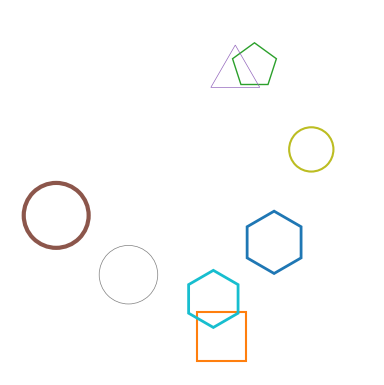[{"shape": "hexagon", "thickness": 2, "radius": 0.4, "center": [0.712, 0.371]}, {"shape": "square", "thickness": 1.5, "radius": 0.32, "center": [0.575, 0.126]}, {"shape": "pentagon", "thickness": 1, "radius": 0.3, "center": [0.661, 0.829]}, {"shape": "triangle", "thickness": 0.5, "radius": 0.37, "center": [0.611, 0.81]}, {"shape": "circle", "thickness": 3, "radius": 0.42, "center": [0.146, 0.441]}, {"shape": "circle", "thickness": 0.5, "radius": 0.38, "center": [0.334, 0.287]}, {"shape": "circle", "thickness": 1.5, "radius": 0.29, "center": [0.809, 0.612]}, {"shape": "hexagon", "thickness": 2, "radius": 0.37, "center": [0.554, 0.224]}]